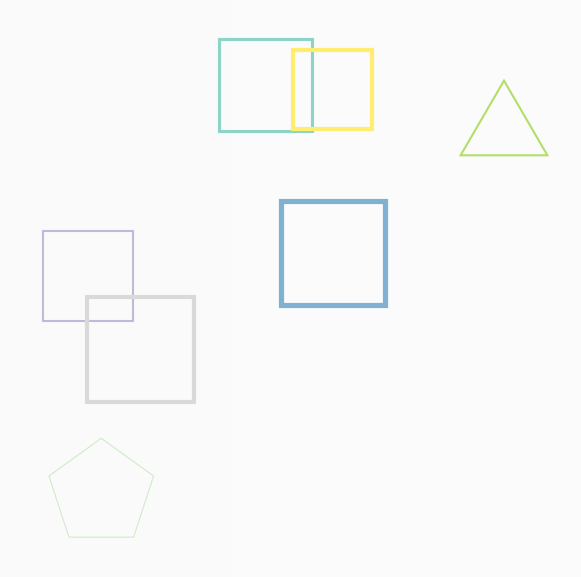[{"shape": "square", "thickness": 1.5, "radius": 0.4, "center": [0.457, 0.853]}, {"shape": "square", "thickness": 1, "radius": 0.39, "center": [0.151, 0.522]}, {"shape": "square", "thickness": 2.5, "radius": 0.45, "center": [0.573, 0.56]}, {"shape": "triangle", "thickness": 1, "radius": 0.43, "center": [0.867, 0.773]}, {"shape": "square", "thickness": 2, "radius": 0.46, "center": [0.242, 0.394]}, {"shape": "pentagon", "thickness": 0.5, "radius": 0.47, "center": [0.174, 0.146]}, {"shape": "square", "thickness": 2, "radius": 0.34, "center": [0.573, 0.844]}]